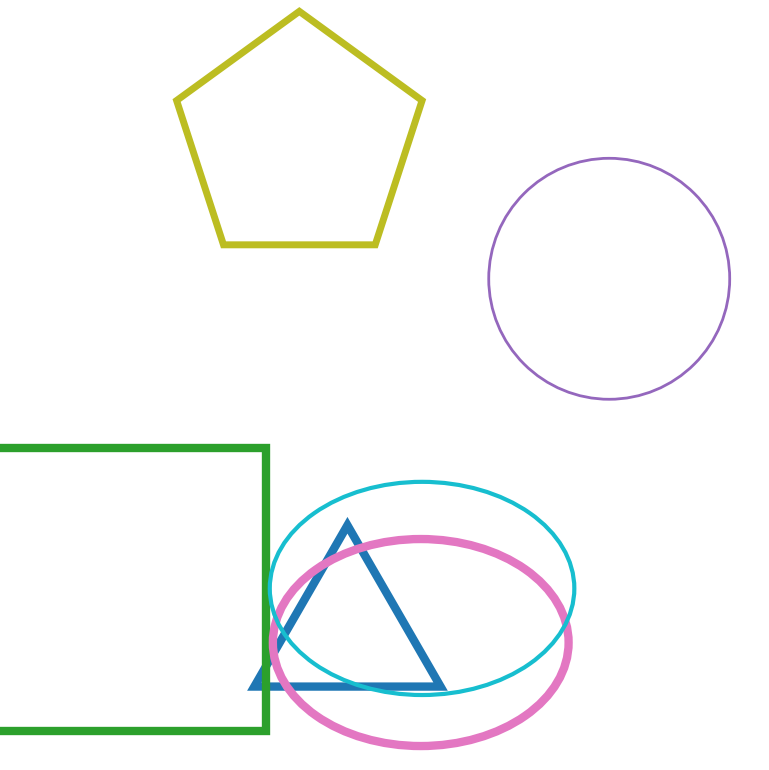[{"shape": "triangle", "thickness": 3, "radius": 0.7, "center": [0.451, 0.178]}, {"shape": "square", "thickness": 3, "radius": 0.92, "center": [0.161, 0.234]}, {"shape": "circle", "thickness": 1, "radius": 0.78, "center": [0.791, 0.638]}, {"shape": "oval", "thickness": 3, "radius": 0.96, "center": [0.546, 0.166]}, {"shape": "pentagon", "thickness": 2.5, "radius": 0.84, "center": [0.389, 0.818]}, {"shape": "oval", "thickness": 1.5, "radius": 0.99, "center": [0.548, 0.236]}]